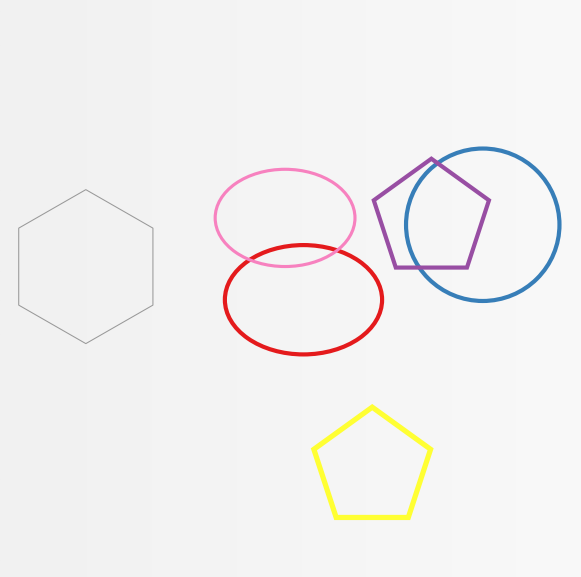[{"shape": "oval", "thickness": 2, "radius": 0.68, "center": [0.522, 0.48]}, {"shape": "circle", "thickness": 2, "radius": 0.66, "center": [0.831, 0.61]}, {"shape": "pentagon", "thickness": 2, "radius": 0.52, "center": [0.742, 0.62]}, {"shape": "pentagon", "thickness": 2.5, "radius": 0.53, "center": [0.64, 0.189]}, {"shape": "oval", "thickness": 1.5, "radius": 0.6, "center": [0.49, 0.622]}, {"shape": "hexagon", "thickness": 0.5, "radius": 0.67, "center": [0.148, 0.537]}]